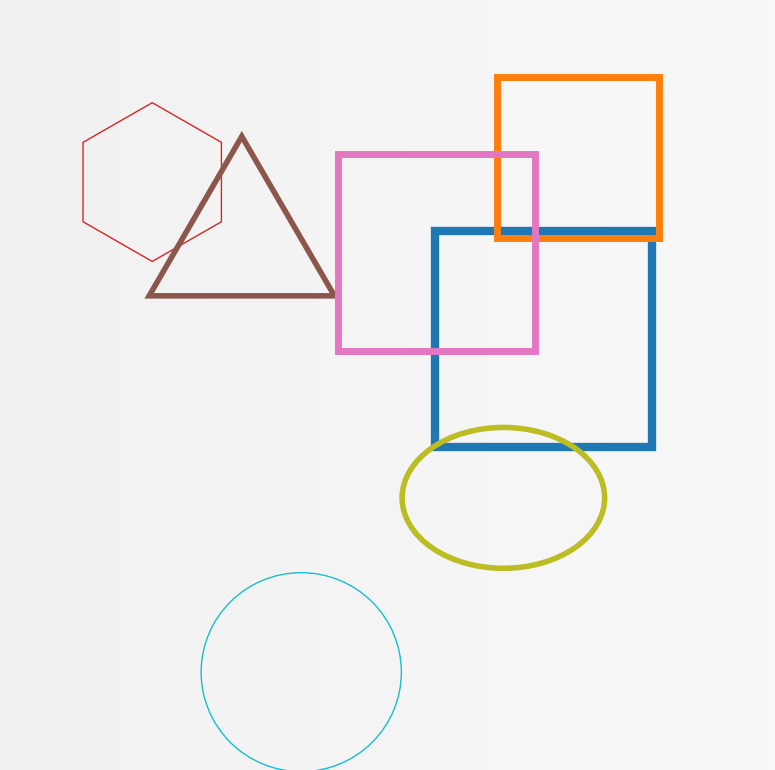[{"shape": "square", "thickness": 3, "radius": 0.7, "center": [0.701, 0.56]}, {"shape": "square", "thickness": 2.5, "radius": 0.52, "center": [0.745, 0.796]}, {"shape": "hexagon", "thickness": 0.5, "radius": 0.52, "center": [0.196, 0.764]}, {"shape": "triangle", "thickness": 2, "radius": 0.69, "center": [0.312, 0.685]}, {"shape": "square", "thickness": 2.5, "radius": 0.64, "center": [0.563, 0.672]}, {"shape": "oval", "thickness": 2, "radius": 0.65, "center": [0.65, 0.353]}, {"shape": "circle", "thickness": 0.5, "radius": 0.65, "center": [0.389, 0.127]}]